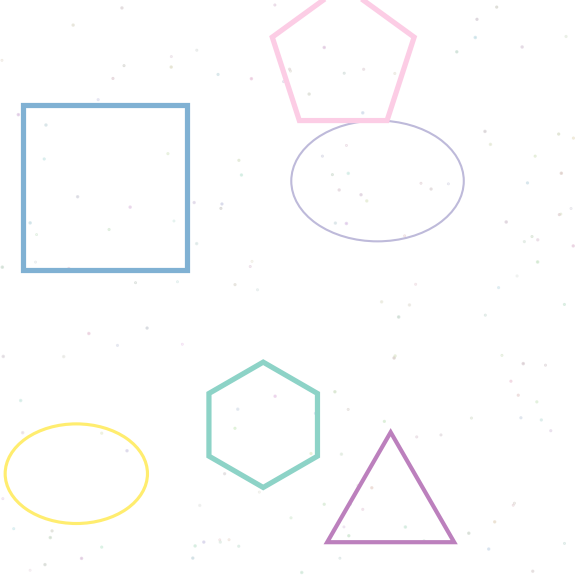[{"shape": "hexagon", "thickness": 2.5, "radius": 0.54, "center": [0.456, 0.264]}, {"shape": "oval", "thickness": 1, "radius": 0.75, "center": [0.654, 0.686]}, {"shape": "square", "thickness": 2.5, "radius": 0.71, "center": [0.182, 0.675]}, {"shape": "pentagon", "thickness": 2.5, "radius": 0.65, "center": [0.594, 0.895]}, {"shape": "triangle", "thickness": 2, "radius": 0.63, "center": [0.676, 0.124]}, {"shape": "oval", "thickness": 1.5, "radius": 0.62, "center": [0.132, 0.179]}]